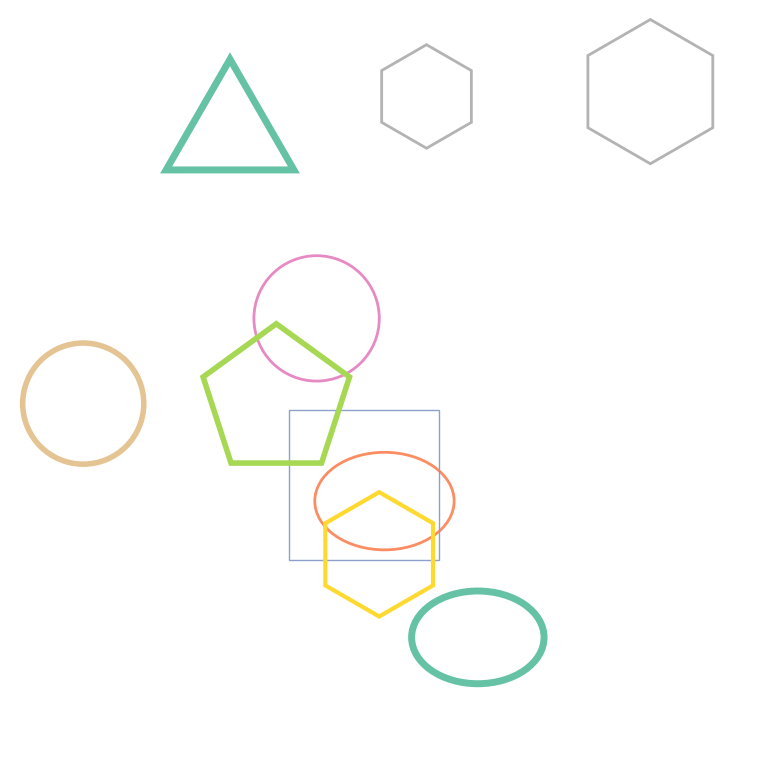[{"shape": "triangle", "thickness": 2.5, "radius": 0.48, "center": [0.299, 0.827]}, {"shape": "oval", "thickness": 2.5, "radius": 0.43, "center": [0.621, 0.172]}, {"shape": "oval", "thickness": 1, "radius": 0.45, "center": [0.499, 0.349]}, {"shape": "square", "thickness": 0.5, "radius": 0.49, "center": [0.473, 0.37]}, {"shape": "circle", "thickness": 1, "radius": 0.41, "center": [0.411, 0.587]}, {"shape": "pentagon", "thickness": 2, "radius": 0.5, "center": [0.359, 0.48]}, {"shape": "hexagon", "thickness": 1.5, "radius": 0.4, "center": [0.492, 0.28]}, {"shape": "circle", "thickness": 2, "radius": 0.39, "center": [0.108, 0.476]}, {"shape": "hexagon", "thickness": 1, "radius": 0.47, "center": [0.845, 0.881]}, {"shape": "hexagon", "thickness": 1, "radius": 0.34, "center": [0.554, 0.875]}]